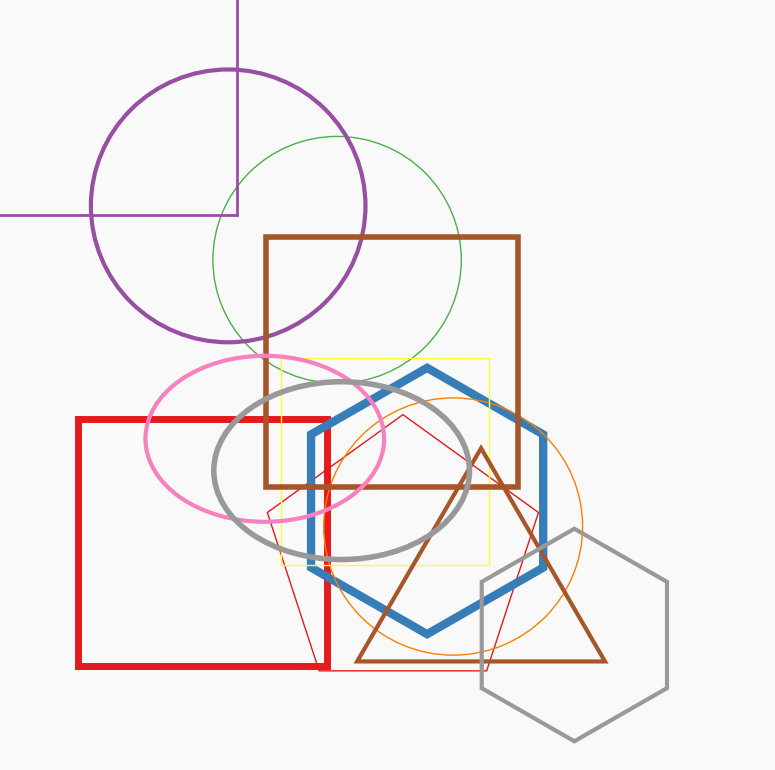[{"shape": "pentagon", "thickness": 0.5, "radius": 0.92, "center": [0.52, 0.278]}, {"shape": "square", "thickness": 2.5, "radius": 0.8, "center": [0.261, 0.296]}, {"shape": "hexagon", "thickness": 3, "radius": 0.86, "center": [0.551, 0.349]}, {"shape": "circle", "thickness": 0.5, "radius": 0.8, "center": [0.435, 0.663]}, {"shape": "circle", "thickness": 1.5, "radius": 0.89, "center": [0.294, 0.733]}, {"shape": "square", "thickness": 1, "radius": 0.85, "center": [0.135, 0.891]}, {"shape": "circle", "thickness": 0.5, "radius": 0.84, "center": [0.585, 0.316]}, {"shape": "square", "thickness": 0.5, "radius": 0.67, "center": [0.497, 0.401]}, {"shape": "square", "thickness": 2, "radius": 0.81, "center": [0.505, 0.53]}, {"shape": "triangle", "thickness": 1.5, "radius": 0.92, "center": [0.621, 0.233]}, {"shape": "oval", "thickness": 1.5, "radius": 0.77, "center": [0.342, 0.43]}, {"shape": "oval", "thickness": 2, "radius": 0.82, "center": [0.441, 0.389]}, {"shape": "hexagon", "thickness": 1.5, "radius": 0.69, "center": [0.741, 0.175]}]